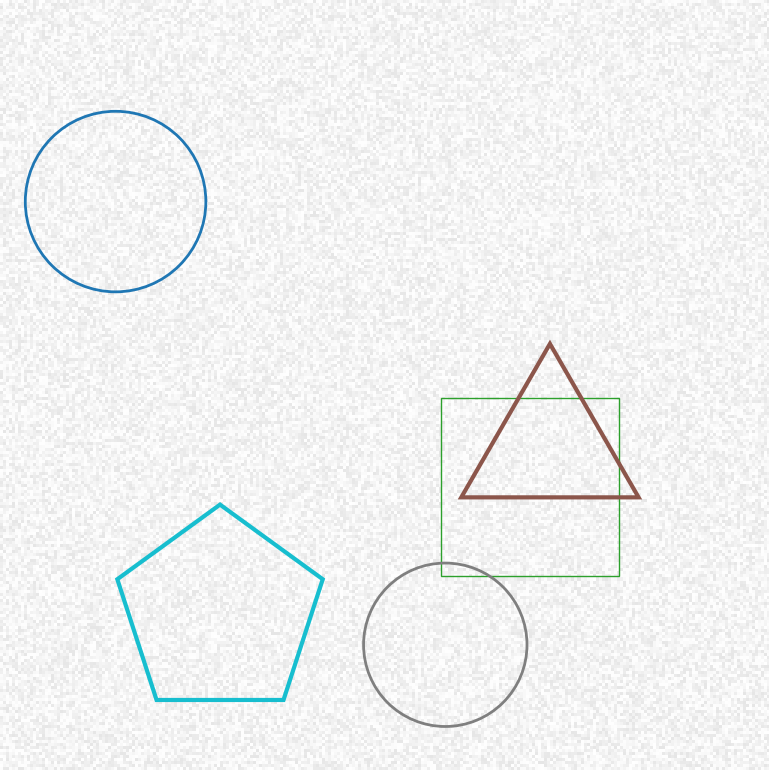[{"shape": "circle", "thickness": 1, "radius": 0.59, "center": [0.15, 0.738]}, {"shape": "square", "thickness": 0.5, "radius": 0.58, "center": [0.688, 0.368]}, {"shape": "triangle", "thickness": 1.5, "radius": 0.66, "center": [0.714, 0.421]}, {"shape": "circle", "thickness": 1, "radius": 0.53, "center": [0.578, 0.163]}, {"shape": "pentagon", "thickness": 1.5, "radius": 0.7, "center": [0.286, 0.204]}]